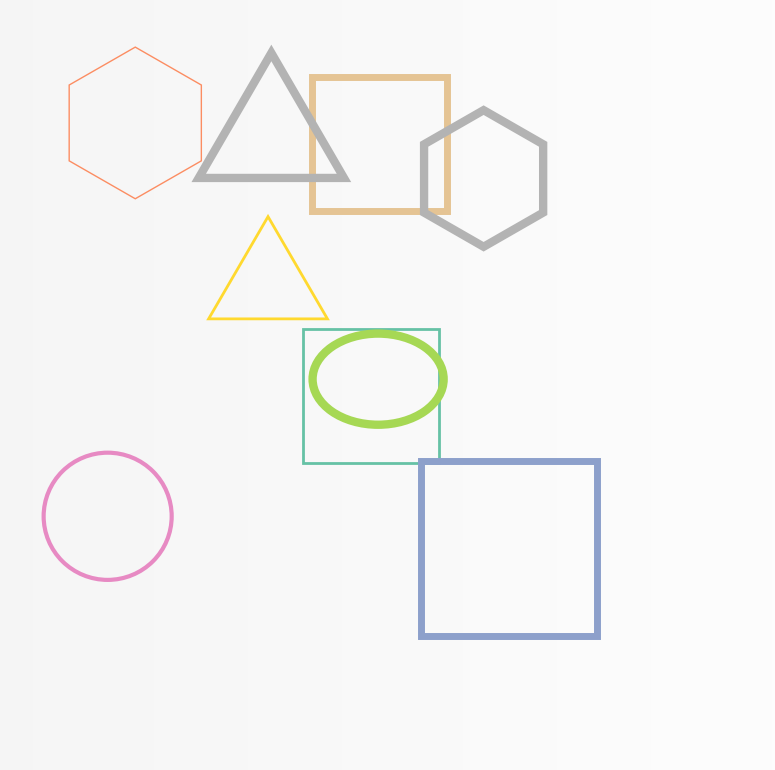[{"shape": "square", "thickness": 1, "radius": 0.44, "center": [0.479, 0.486]}, {"shape": "hexagon", "thickness": 0.5, "radius": 0.49, "center": [0.175, 0.84]}, {"shape": "square", "thickness": 2.5, "radius": 0.57, "center": [0.657, 0.288]}, {"shape": "circle", "thickness": 1.5, "radius": 0.41, "center": [0.139, 0.329]}, {"shape": "oval", "thickness": 3, "radius": 0.42, "center": [0.488, 0.508]}, {"shape": "triangle", "thickness": 1, "radius": 0.44, "center": [0.346, 0.63]}, {"shape": "square", "thickness": 2.5, "radius": 0.44, "center": [0.49, 0.813]}, {"shape": "triangle", "thickness": 3, "radius": 0.54, "center": [0.35, 0.823]}, {"shape": "hexagon", "thickness": 3, "radius": 0.44, "center": [0.624, 0.768]}]